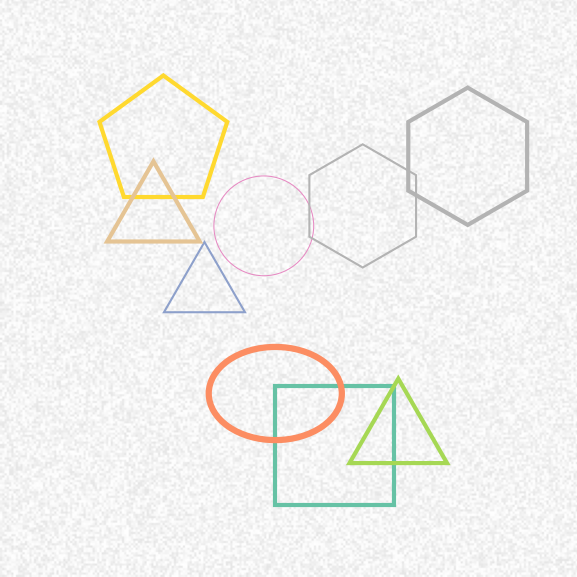[{"shape": "square", "thickness": 2, "radius": 0.52, "center": [0.579, 0.228]}, {"shape": "oval", "thickness": 3, "radius": 0.58, "center": [0.477, 0.318]}, {"shape": "triangle", "thickness": 1, "radius": 0.4, "center": [0.354, 0.499]}, {"shape": "circle", "thickness": 0.5, "radius": 0.43, "center": [0.457, 0.608]}, {"shape": "triangle", "thickness": 2, "radius": 0.49, "center": [0.69, 0.246]}, {"shape": "pentagon", "thickness": 2, "radius": 0.58, "center": [0.283, 0.752]}, {"shape": "triangle", "thickness": 2, "radius": 0.46, "center": [0.266, 0.627]}, {"shape": "hexagon", "thickness": 2, "radius": 0.59, "center": [0.81, 0.728]}, {"shape": "hexagon", "thickness": 1, "radius": 0.53, "center": [0.628, 0.643]}]